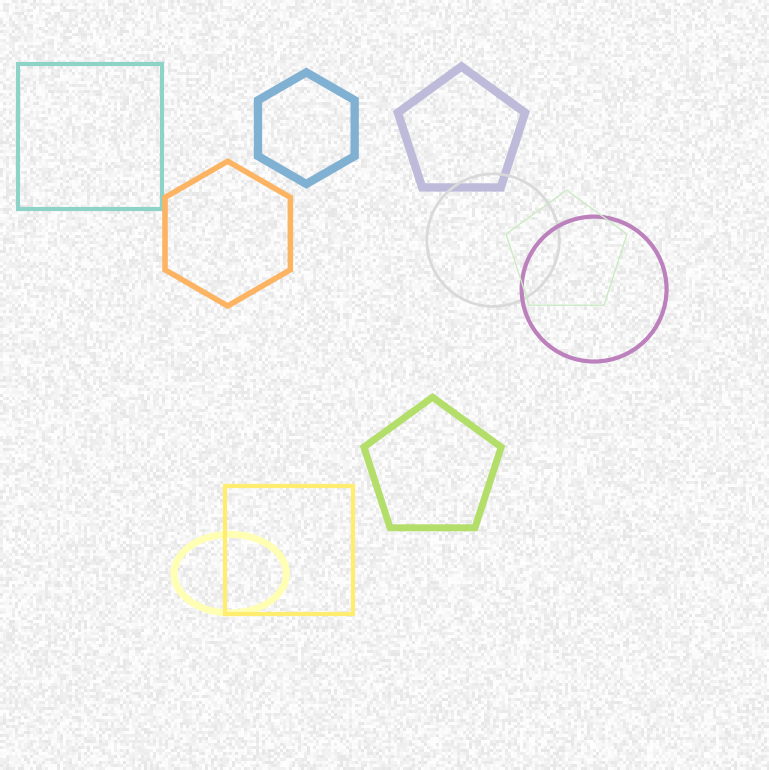[{"shape": "square", "thickness": 1.5, "radius": 0.47, "center": [0.117, 0.822]}, {"shape": "oval", "thickness": 2.5, "radius": 0.36, "center": [0.299, 0.255]}, {"shape": "pentagon", "thickness": 3, "radius": 0.43, "center": [0.599, 0.827]}, {"shape": "hexagon", "thickness": 3, "radius": 0.36, "center": [0.398, 0.834]}, {"shape": "hexagon", "thickness": 2, "radius": 0.47, "center": [0.296, 0.697]}, {"shape": "pentagon", "thickness": 2.5, "radius": 0.47, "center": [0.562, 0.39]}, {"shape": "circle", "thickness": 1, "radius": 0.43, "center": [0.64, 0.688]}, {"shape": "circle", "thickness": 1.5, "radius": 0.47, "center": [0.772, 0.625]}, {"shape": "pentagon", "thickness": 0.5, "radius": 0.41, "center": [0.736, 0.67]}, {"shape": "square", "thickness": 1.5, "radius": 0.42, "center": [0.375, 0.286]}]